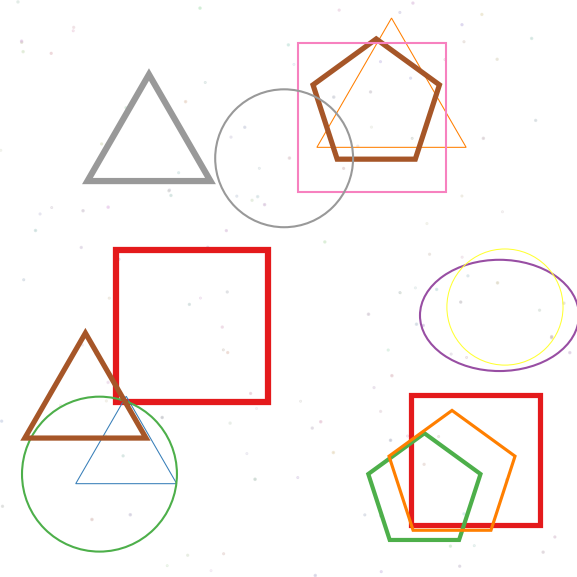[{"shape": "square", "thickness": 3, "radius": 0.66, "center": [0.332, 0.435]}, {"shape": "square", "thickness": 2.5, "radius": 0.56, "center": [0.823, 0.203]}, {"shape": "triangle", "thickness": 0.5, "radius": 0.5, "center": [0.219, 0.212]}, {"shape": "circle", "thickness": 1, "radius": 0.67, "center": [0.172, 0.178]}, {"shape": "pentagon", "thickness": 2, "radius": 0.51, "center": [0.735, 0.147]}, {"shape": "oval", "thickness": 1, "radius": 0.69, "center": [0.865, 0.453]}, {"shape": "triangle", "thickness": 0.5, "radius": 0.75, "center": [0.678, 0.819]}, {"shape": "pentagon", "thickness": 1.5, "radius": 0.57, "center": [0.783, 0.174]}, {"shape": "circle", "thickness": 0.5, "radius": 0.5, "center": [0.874, 0.467]}, {"shape": "pentagon", "thickness": 2.5, "radius": 0.58, "center": [0.651, 0.817]}, {"shape": "triangle", "thickness": 2.5, "radius": 0.61, "center": [0.148, 0.301]}, {"shape": "square", "thickness": 1, "radius": 0.64, "center": [0.644, 0.796]}, {"shape": "triangle", "thickness": 3, "radius": 0.61, "center": [0.258, 0.747]}, {"shape": "circle", "thickness": 1, "radius": 0.6, "center": [0.492, 0.725]}]